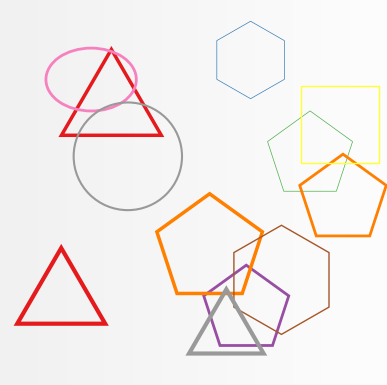[{"shape": "triangle", "thickness": 3, "radius": 0.66, "center": [0.158, 0.225]}, {"shape": "triangle", "thickness": 2.5, "radius": 0.74, "center": [0.287, 0.723]}, {"shape": "hexagon", "thickness": 0.5, "radius": 0.5, "center": [0.647, 0.844]}, {"shape": "pentagon", "thickness": 0.5, "radius": 0.58, "center": [0.8, 0.597]}, {"shape": "pentagon", "thickness": 2, "radius": 0.58, "center": [0.635, 0.196]}, {"shape": "pentagon", "thickness": 2.5, "radius": 0.72, "center": [0.541, 0.354]}, {"shape": "pentagon", "thickness": 2, "radius": 0.59, "center": [0.885, 0.482]}, {"shape": "square", "thickness": 1, "radius": 0.5, "center": [0.877, 0.677]}, {"shape": "hexagon", "thickness": 1, "radius": 0.71, "center": [0.726, 0.273]}, {"shape": "oval", "thickness": 2, "radius": 0.58, "center": [0.235, 0.793]}, {"shape": "triangle", "thickness": 3, "radius": 0.56, "center": [0.584, 0.137]}, {"shape": "circle", "thickness": 1.5, "radius": 0.7, "center": [0.33, 0.594]}]